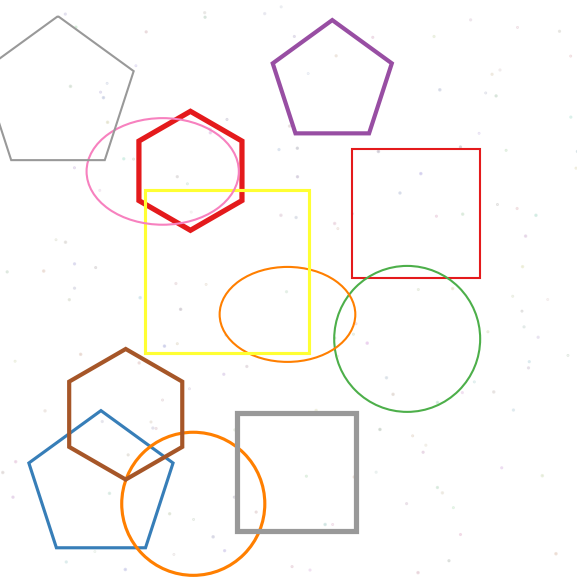[{"shape": "hexagon", "thickness": 2.5, "radius": 0.52, "center": [0.33, 0.703]}, {"shape": "square", "thickness": 1, "radius": 0.56, "center": [0.72, 0.629]}, {"shape": "pentagon", "thickness": 1.5, "radius": 0.66, "center": [0.175, 0.157]}, {"shape": "circle", "thickness": 1, "radius": 0.63, "center": [0.705, 0.412]}, {"shape": "pentagon", "thickness": 2, "radius": 0.54, "center": [0.575, 0.856]}, {"shape": "oval", "thickness": 1, "radius": 0.59, "center": [0.498, 0.455]}, {"shape": "circle", "thickness": 1.5, "radius": 0.62, "center": [0.335, 0.127]}, {"shape": "square", "thickness": 1.5, "radius": 0.71, "center": [0.393, 0.529]}, {"shape": "hexagon", "thickness": 2, "radius": 0.57, "center": [0.218, 0.282]}, {"shape": "oval", "thickness": 1, "radius": 0.66, "center": [0.282, 0.702]}, {"shape": "pentagon", "thickness": 1, "radius": 0.69, "center": [0.1, 0.833]}, {"shape": "square", "thickness": 2.5, "radius": 0.51, "center": [0.513, 0.182]}]